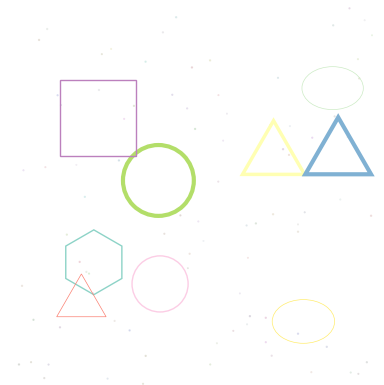[{"shape": "hexagon", "thickness": 1, "radius": 0.42, "center": [0.244, 0.319]}, {"shape": "triangle", "thickness": 2.5, "radius": 0.47, "center": [0.71, 0.594]}, {"shape": "triangle", "thickness": 0.5, "radius": 0.37, "center": [0.211, 0.214]}, {"shape": "triangle", "thickness": 3, "radius": 0.49, "center": [0.878, 0.597]}, {"shape": "circle", "thickness": 3, "radius": 0.46, "center": [0.411, 0.531]}, {"shape": "circle", "thickness": 1, "radius": 0.36, "center": [0.416, 0.263]}, {"shape": "square", "thickness": 1, "radius": 0.49, "center": [0.254, 0.694]}, {"shape": "oval", "thickness": 0.5, "radius": 0.4, "center": [0.864, 0.771]}, {"shape": "oval", "thickness": 0.5, "radius": 0.41, "center": [0.788, 0.165]}]